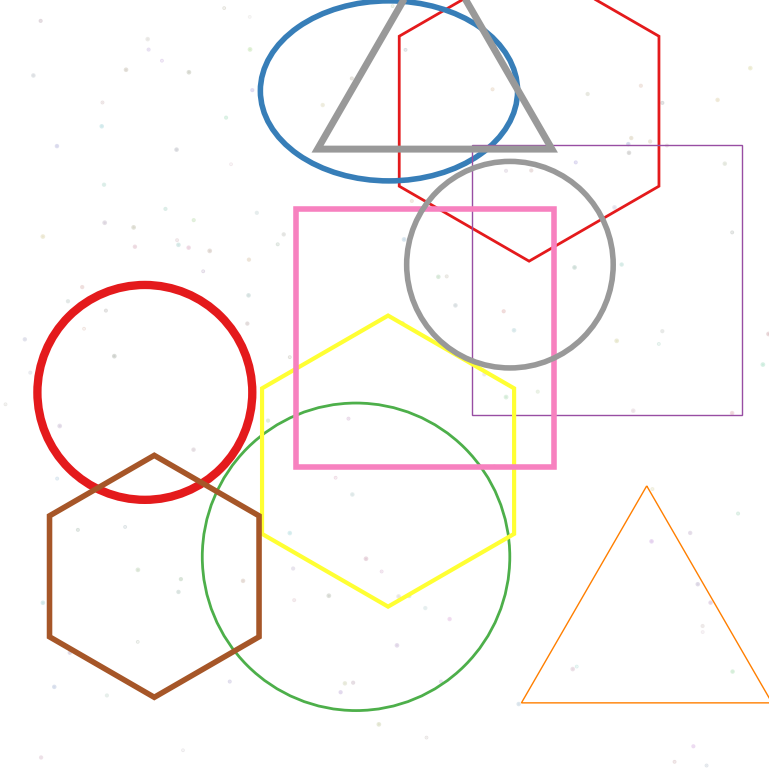[{"shape": "hexagon", "thickness": 1, "radius": 0.97, "center": [0.687, 0.856]}, {"shape": "circle", "thickness": 3, "radius": 0.7, "center": [0.188, 0.49]}, {"shape": "oval", "thickness": 2, "radius": 0.84, "center": [0.505, 0.882]}, {"shape": "circle", "thickness": 1, "radius": 1.0, "center": [0.462, 0.277]}, {"shape": "square", "thickness": 0.5, "radius": 0.88, "center": [0.788, 0.636]}, {"shape": "triangle", "thickness": 0.5, "radius": 0.94, "center": [0.84, 0.181]}, {"shape": "hexagon", "thickness": 1.5, "radius": 0.94, "center": [0.504, 0.401]}, {"shape": "hexagon", "thickness": 2, "radius": 0.79, "center": [0.2, 0.252]}, {"shape": "square", "thickness": 2, "radius": 0.84, "center": [0.552, 0.561]}, {"shape": "circle", "thickness": 2, "radius": 0.67, "center": [0.662, 0.656]}, {"shape": "triangle", "thickness": 2.5, "radius": 0.88, "center": [0.565, 0.894]}]